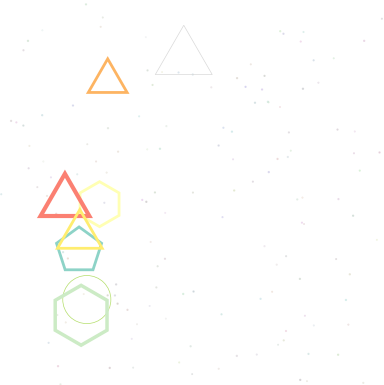[{"shape": "pentagon", "thickness": 2, "radius": 0.31, "center": [0.205, 0.349]}, {"shape": "hexagon", "thickness": 2, "radius": 0.29, "center": [0.259, 0.47]}, {"shape": "triangle", "thickness": 3, "radius": 0.37, "center": [0.169, 0.476]}, {"shape": "triangle", "thickness": 2, "radius": 0.29, "center": [0.28, 0.789]}, {"shape": "circle", "thickness": 0.5, "radius": 0.31, "center": [0.225, 0.222]}, {"shape": "triangle", "thickness": 0.5, "radius": 0.43, "center": [0.477, 0.849]}, {"shape": "hexagon", "thickness": 2.5, "radius": 0.39, "center": [0.211, 0.181]}, {"shape": "triangle", "thickness": 2, "radius": 0.34, "center": [0.207, 0.389]}]